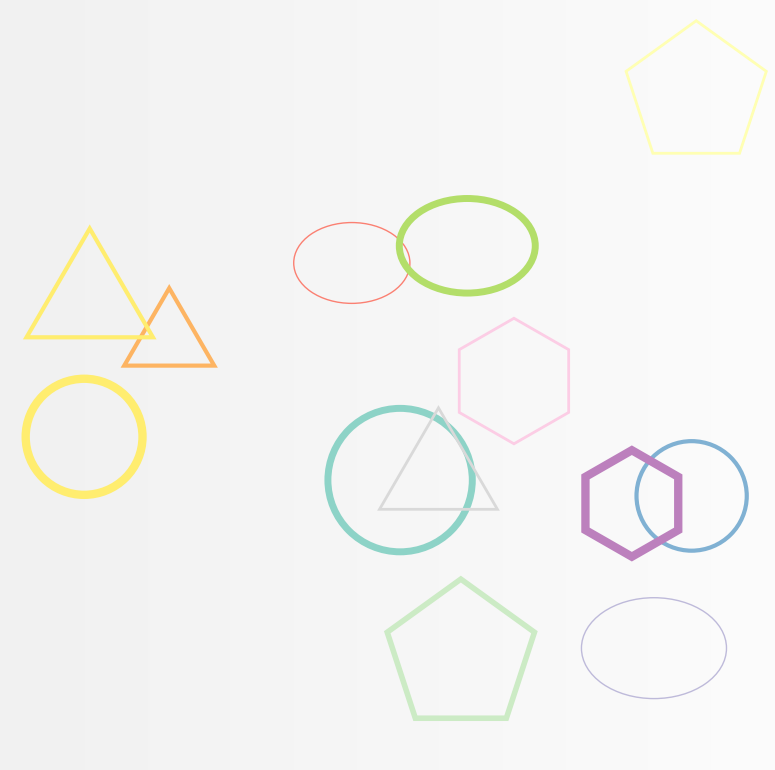[{"shape": "circle", "thickness": 2.5, "radius": 0.47, "center": [0.516, 0.377]}, {"shape": "pentagon", "thickness": 1, "radius": 0.48, "center": [0.898, 0.878]}, {"shape": "oval", "thickness": 0.5, "radius": 0.47, "center": [0.844, 0.158]}, {"shape": "oval", "thickness": 0.5, "radius": 0.37, "center": [0.454, 0.658]}, {"shape": "circle", "thickness": 1.5, "radius": 0.36, "center": [0.892, 0.356]}, {"shape": "triangle", "thickness": 1.5, "radius": 0.34, "center": [0.218, 0.559]}, {"shape": "oval", "thickness": 2.5, "radius": 0.44, "center": [0.603, 0.681]}, {"shape": "hexagon", "thickness": 1, "radius": 0.41, "center": [0.663, 0.505]}, {"shape": "triangle", "thickness": 1, "radius": 0.44, "center": [0.566, 0.382]}, {"shape": "hexagon", "thickness": 3, "radius": 0.35, "center": [0.815, 0.346]}, {"shape": "pentagon", "thickness": 2, "radius": 0.5, "center": [0.595, 0.148]}, {"shape": "triangle", "thickness": 1.5, "radius": 0.47, "center": [0.116, 0.609]}, {"shape": "circle", "thickness": 3, "radius": 0.38, "center": [0.109, 0.433]}]